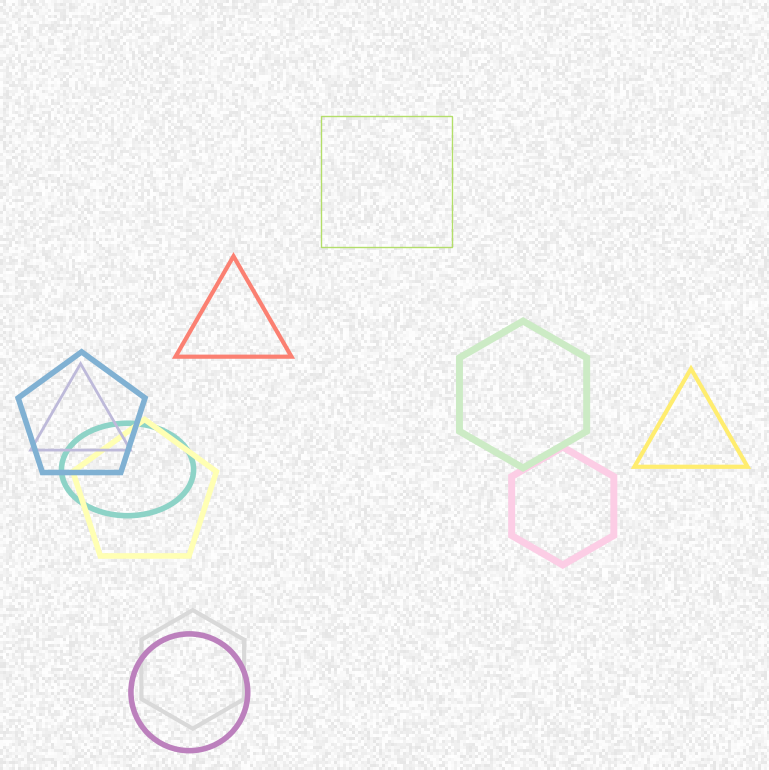[{"shape": "oval", "thickness": 2, "radius": 0.43, "center": [0.166, 0.39]}, {"shape": "pentagon", "thickness": 2, "radius": 0.49, "center": [0.188, 0.357]}, {"shape": "triangle", "thickness": 1, "radius": 0.37, "center": [0.105, 0.453]}, {"shape": "triangle", "thickness": 1.5, "radius": 0.43, "center": [0.303, 0.58]}, {"shape": "pentagon", "thickness": 2, "radius": 0.43, "center": [0.106, 0.456]}, {"shape": "square", "thickness": 0.5, "radius": 0.43, "center": [0.502, 0.764]}, {"shape": "hexagon", "thickness": 2.5, "radius": 0.38, "center": [0.731, 0.343]}, {"shape": "hexagon", "thickness": 1.5, "radius": 0.38, "center": [0.25, 0.131]}, {"shape": "circle", "thickness": 2, "radius": 0.38, "center": [0.246, 0.101]}, {"shape": "hexagon", "thickness": 2.5, "radius": 0.48, "center": [0.679, 0.488]}, {"shape": "triangle", "thickness": 1.5, "radius": 0.42, "center": [0.897, 0.436]}]